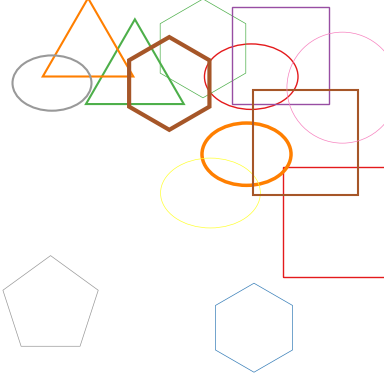[{"shape": "oval", "thickness": 1, "radius": 0.61, "center": [0.653, 0.801]}, {"shape": "square", "thickness": 1, "radius": 0.72, "center": [0.878, 0.424]}, {"shape": "hexagon", "thickness": 0.5, "radius": 0.58, "center": [0.66, 0.149]}, {"shape": "hexagon", "thickness": 0.5, "radius": 0.64, "center": [0.527, 0.874]}, {"shape": "triangle", "thickness": 1.5, "radius": 0.73, "center": [0.35, 0.803]}, {"shape": "square", "thickness": 1, "radius": 0.63, "center": [0.728, 0.856]}, {"shape": "oval", "thickness": 2.5, "radius": 0.58, "center": [0.64, 0.599]}, {"shape": "triangle", "thickness": 1.5, "radius": 0.68, "center": [0.229, 0.869]}, {"shape": "oval", "thickness": 0.5, "radius": 0.65, "center": [0.547, 0.499]}, {"shape": "square", "thickness": 1.5, "radius": 0.68, "center": [0.794, 0.63]}, {"shape": "hexagon", "thickness": 3, "radius": 0.6, "center": [0.44, 0.783]}, {"shape": "circle", "thickness": 0.5, "radius": 0.72, "center": [0.889, 0.772]}, {"shape": "pentagon", "thickness": 0.5, "radius": 0.65, "center": [0.131, 0.206]}, {"shape": "oval", "thickness": 1.5, "radius": 0.51, "center": [0.135, 0.784]}]